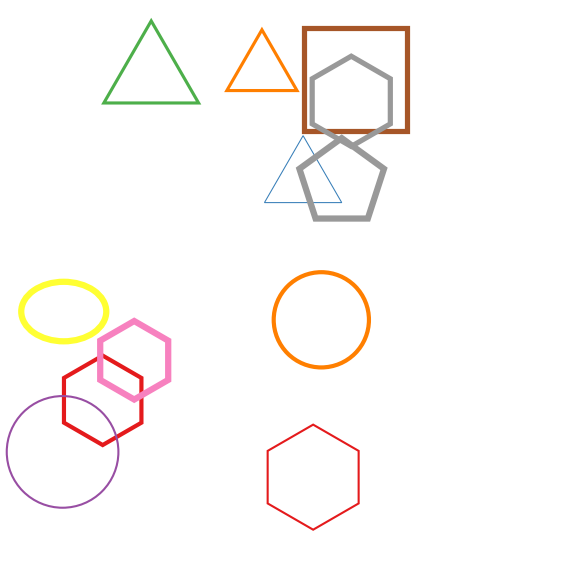[{"shape": "hexagon", "thickness": 1, "radius": 0.45, "center": [0.542, 0.173]}, {"shape": "hexagon", "thickness": 2, "radius": 0.39, "center": [0.178, 0.306]}, {"shape": "triangle", "thickness": 0.5, "radius": 0.39, "center": [0.525, 0.687]}, {"shape": "triangle", "thickness": 1.5, "radius": 0.47, "center": [0.262, 0.868]}, {"shape": "circle", "thickness": 1, "radius": 0.48, "center": [0.108, 0.217]}, {"shape": "circle", "thickness": 2, "radius": 0.41, "center": [0.556, 0.445]}, {"shape": "triangle", "thickness": 1.5, "radius": 0.35, "center": [0.454, 0.877]}, {"shape": "oval", "thickness": 3, "radius": 0.37, "center": [0.11, 0.46]}, {"shape": "square", "thickness": 2.5, "radius": 0.45, "center": [0.616, 0.862]}, {"shape": "hexagon", "thickness": 3, "radius": 0.34, "center": [0.232, 0.375]}, {"shape": "pentagon", "thickness": 3, "radius": 0.38, "center": [0.592, 0.683]}, {"shape": "hexagon", "thickness": 2.5, "radius": 0.39, "center": [0.608, 0.824]}]